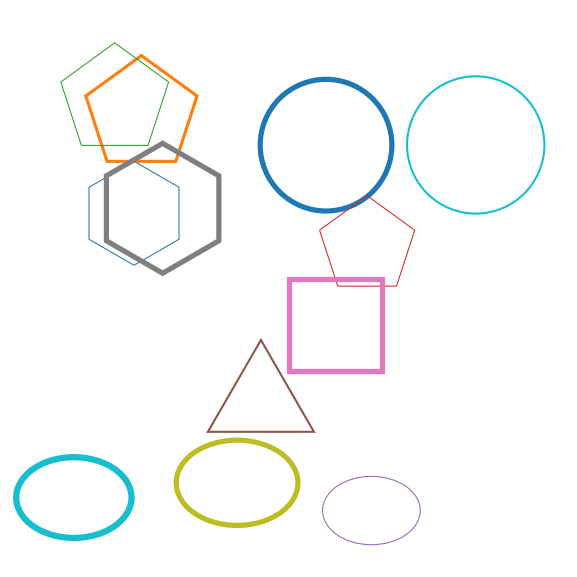[{"shape": "hexagon", "thickness": 0.5, "radius": 0.45, "center": [0.232, 0.63]}, {"shape": "circle", "thickness": 2.5, "radius": 0.57, "center": [0.565, 0.748]}, {"shape": "pentagon", "thickness": 1.5, "radius": 0.51, "center": [0.245, 0.802]}, {"shape": "pentagon", "thickness": 0.5, "radius": 0.49, "center": [0.199, 0.827]}, {"shape": "pentagon", "thickness": 0.5, "radius": 0.43, "center": [0.636, 0.574]}, {"shape": "oval", "thickness": 0.5, "radius": 0.42, "center": [0.643, 0.115]}, {"shape": "triangle", "thickness": 1, "radius": 0.53, "center": [0.452, 0.304]}, {"shape": "square", "thickness": 2.5, "radius": 0.4, "center": [0.581, 0.437]}, {"shape": "hexagon", "thickness": 2.5, "radius": 0.56, "center": [0.282, 0.638]}, {"shape": "oval", "thickness": 2.5, "radius": 0.53, "center": [0.411, 0.163]}, {"shape": "circle", "thickness": 1, "radius": 0.59, "center": [0.824, 0.748]}, {"shape": "oval", "thickness": 3, "radius": 0.5, "center": [0.128, 0.138]}]